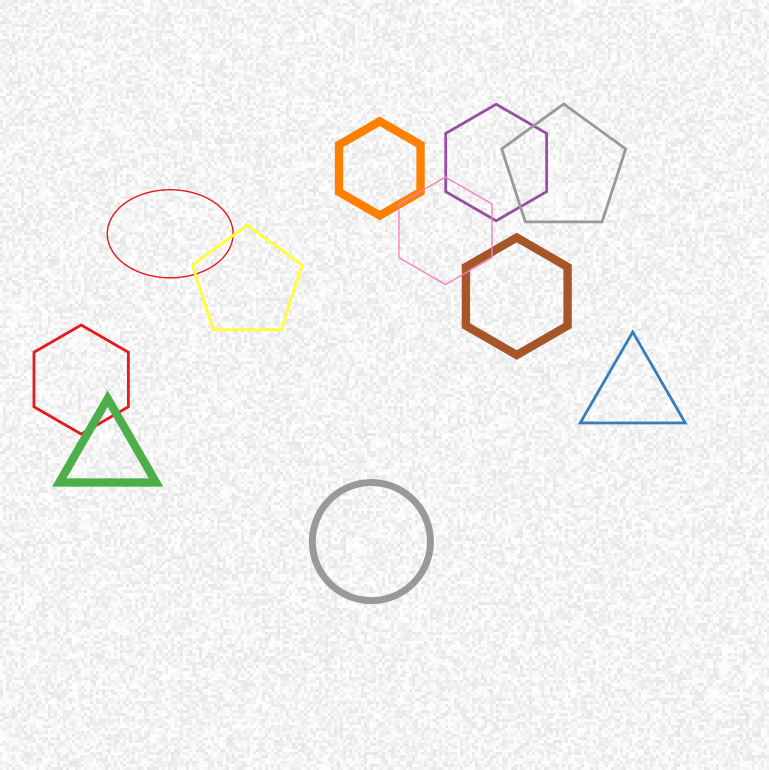[{"shape": "hexagon", "thickness": 1, "radius": 0.35, "center": [0.105, 0.507]}, {"shape": "oval", "thickness": 0.5, "radius": 0.41, "center": [0.221, 0.696]}, {"shape": "triangle", "thickness": 1, "radius": 0.39, "center": [0.822, 0.49]}, {"shape": "triangle", "thickness": 3, "radius": 0.36, "center": [0.14, 0.41]}, {"shape": "hexagon", "thickness": 1, "radius": 0.38, "center": [0.644, 0.789]}, {"shape": "hexagon", "thickness": 3, "radius": 0.31, "center": [0.493, 0.781]}, {"shape": "pentagon", "thickness": 1, "radius": 0.38, "center": [0.321, 0.632]}, {"shape": "hexagon", "thickness": 3, "radius": 0.38, "center": [0.671, 0.615]}, {"shape": "hexagon", "thickness": 0.5, "radius": 0.35, "center": [0.579, 0.7]}, {"shape": "circle", "thickness": 2.5, "radius": 0.38, "center": [0.482, 0.297]}, {"shape": "pentagon", "thickness": 1, "radius": 0.42, "center": [0.732, 0.78]}]